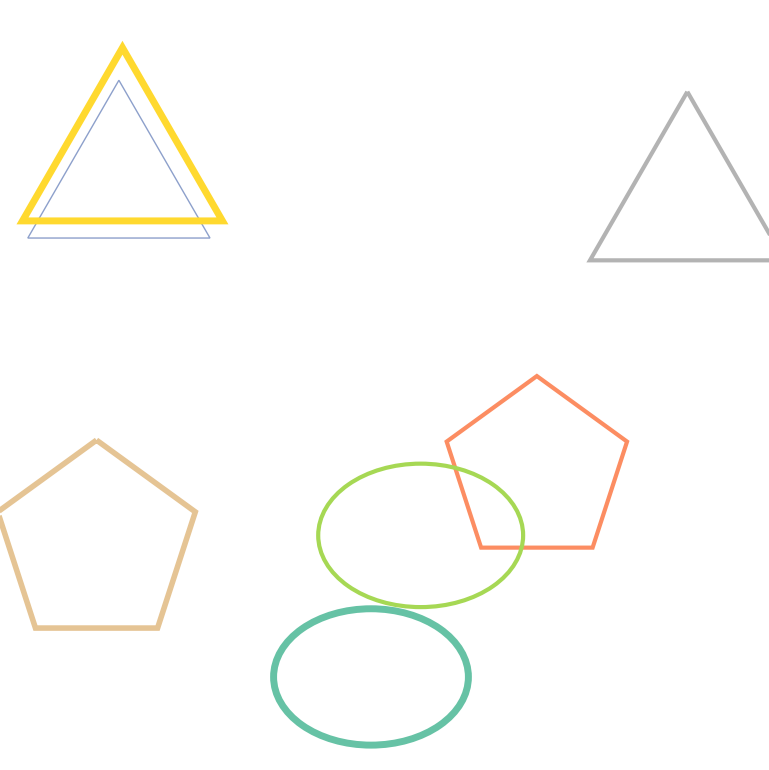[{"shape": "oval", "thickness": 2.5, "radius": 0.63, "center": [0.482, 0.121]}, {"shape": "pentagon", "thickness": 1.5, "radius": 0.62, "center": [0.697, 0.388]}, {"shape": "triangle", "thickness": 0.5, "radius": 0.68, "center": [0.154, 0.759]}, {"shape": "oval", "thickness": 1.5, "radius": 0.67, "center": [0.546, 0.305]}, {"shape": "triangle", "thickness": 2.5, "radius": 0.75, "center": [0.159, 0.788]}, {"shape": "pentagon", "thickness": 2, "radius": 0.67, "center": [0.125, 0.293]}, {"shape": "triangle", "thickness": 1.5, "radius": 0.73, "center": [0.893, 0.735]}]